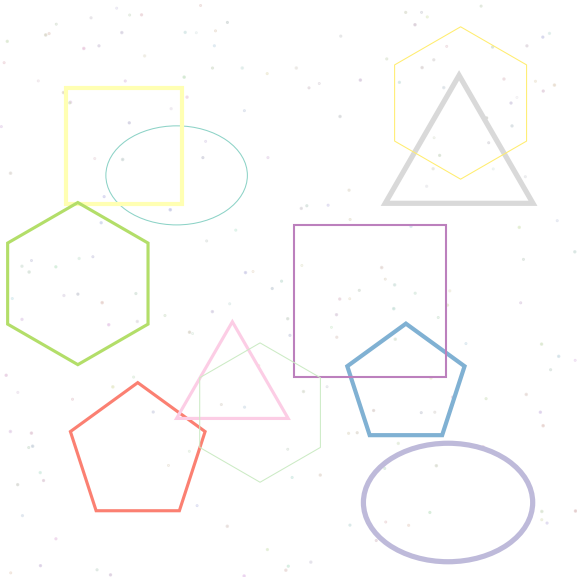[{"shape": "oval", "thickness": 0.5, "radius": 0.61, "center": [0.306, 0.695]}, {"shape": "square", "thickness": 2, "radius": 0.5, "center": [0.215, 0.746]}, {"shape": "oval", "thickness": 2.5, "radius": 0.73, "center": [0.776, 0.129]}, {"shape": "pentagon", "thickness": 1.5, "radius": 0.61, "center": [0.239, 0.214]}, {"shape": "pentagon", "thickness": 2, "radius": 0.53, "center": [0.703, 0.332]}, {"shape": "hexagon", "thickness": 1.5, "radius": 0.7, "center": [0.135, 0.508]}, {"shape": "triangle", "thickness": 1.5, "radius": 0.56, "center": [0.402, 0.33]}, {"shape": "triangle", "thickness": 2.5, "radius": 0.74, "center": [0.795, 0.721]}, {"shape": "square", "thickness": 1, "radius": 0.66, "center": [0.641, 0.478]}, {"shape": "hexagon", "thickness": 0.5, "radius": 0.6, "center": [0.45, 0.285]}, {"shape": "hexagon", "thickness": 0.5, "radius": 0.66, "center": [0.798, 0.821]}]